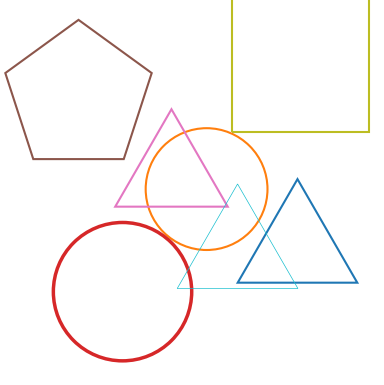[{"shape": "triangle", "thickness": 1.5, "radius": 0.9, "center": [0.773, 0.355]}, {"shape": "circle", "thickness": 1.5, "radius": 0.79, "center": [0.537, 0.509]}, {"shape": "circle", "thickness": 2.5, "radius": 0.9, "center": [0.318, 0.242]}, {"shape": "pentagon", "thickness": 1.5, "radius": 1.0, "center": [0.204, 0.748]}, {"shape": "triangle", "thickness": 1.5, "radius": 0.84, "center": [0.445, 0.548]}, {"shape": "square", "thickness": 1.5, "radius": 0.89, "center": [0.781, 0.834]}, {"shape": "triangle", "thickness": 0.5, "radius": 0.91, "center": [0.617, 0.341]}]